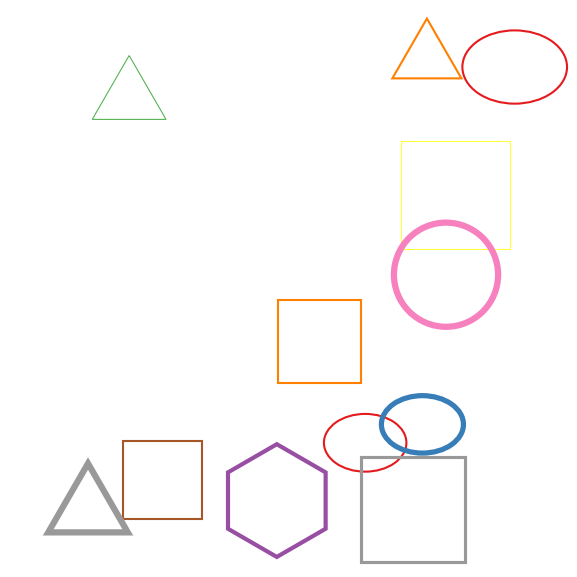[{"shape": "oval", "thickness": 1, "radius": 0.36, "center": [0.632, 0.232]}, {"shape": "oval", "thickness": 1, "radius": 0.45, "center": [0.891, 0.883]}, {"shape": "oval", "thickness": 2.5, "radius": 0.36, "center": [0.731, 0.264]}, {"shape": "triangle", "thickness": 0.5, "radius": 0.37, "center": [0.224, 0.829]}, {"shape": "hexagon", "thickness": 2, "radius": 0.49, "center": [0.479, 0.132]}, {"shape": "square", "thickness": 1, "radius": 0.36, "center": [0.553, 0.408]}, {"shape": "triangle", "thickness": 1, "radius": 0.35, "center": [0.739, 0.898]}, {"shape": "square", "thickness": 0.5, "radius": 0.47, "center": [0.789, 0.662]}, {"shape": "square", "thickness": 1, "radius": 0.34, "center": [0.281, 0.168]}, {"shape": "circle", "thickness": 3, "radius": 0.45, "center": [0.772, 0.523]}, {"shape": "triangle", "thickness": 3, "radius": 0.4, "center": [0.152, 0.117]}, {"shape": "square", "thickness": 1.5, "radius": 0.45, "center": [0.715, 0.117]}]